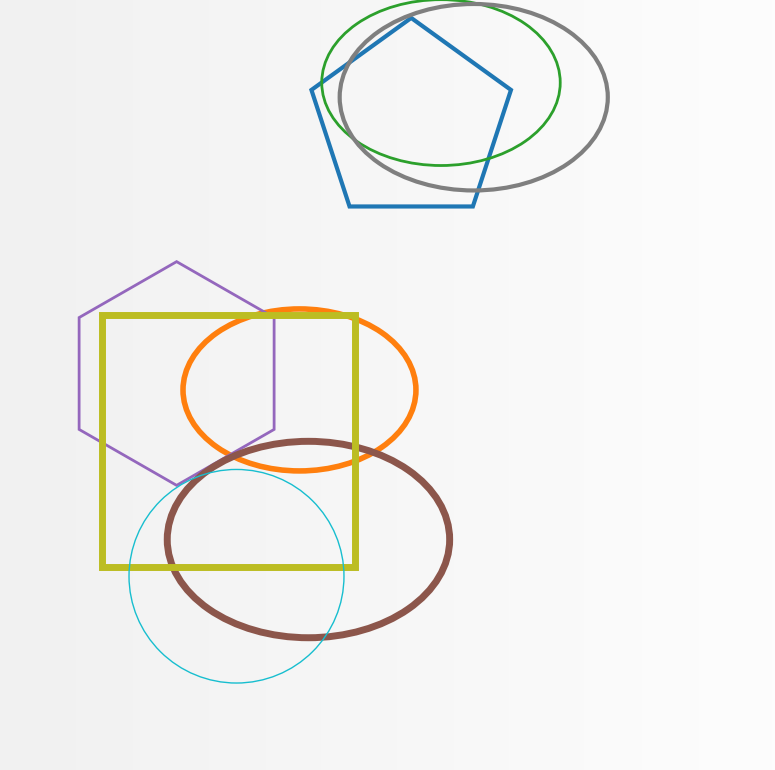[{"shape": "pentagon", "thickness": 1.5, "radius": 0.68, "center": [0.531, 0.841]}, {"shape": "oval", "thickness": 2, "radius": 0.75, "center": [0.386, 0.494]}, {"shape": "oval", "thickness": 1, "radius": 0.77, "center": [0.569, 0.893]}, {"shape": "hexagon", "thickness": 1, "radius": 0.73, "center": [0.228, 0.515]}, {"shape": "oval", "thickness": 2.5, "radius": 0.91, "center": [0.398, 0.299]}, {"shape": "oval", "thickness": 1.5, "radius": 0.86, "center": [0.611, 0.874]}, {"shape": "square", "thickness": 2.5, "radius": 0.82, "center": [0.295, 0.428]}, {"shape": "circle", "thickness": 0.5, "radius": 0.69, "center": [0.305, 0.252]}]